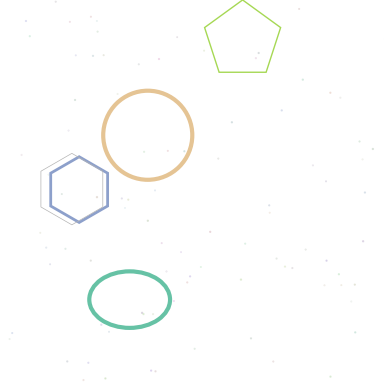[{"shape": "oval", "thickness": 3, "radius": 0.52, "center": [0.337, 0.222]}, {"shape": "hexagon", "thickness": 2, "radius": 0.43, "center": [0.206, 0.508]}, {"shape": "pentagon", "thickness": 1, "radius": 0.52, "center": [0.63, 0.896]}, {"shape": "circle", "thickness": 3, "radius": 0.58, "center": [0.384, 0.649]}, {"shape": "hexagon", "thickness": 0.5, "radius": 0.46, "center": [0.187, 0.509]}]